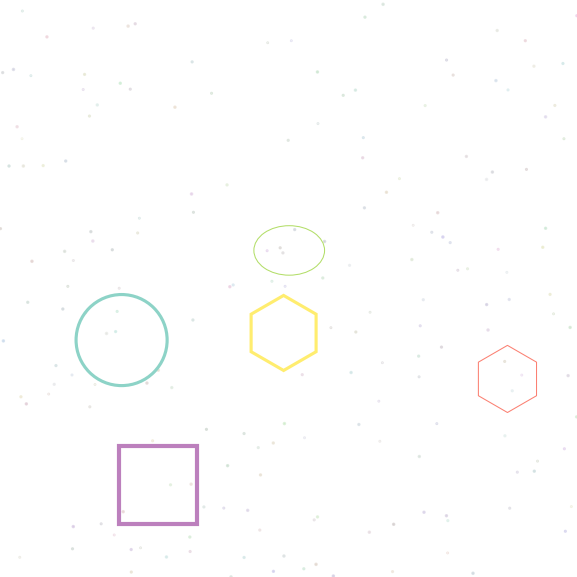[{"shape": "circle", "thickness": 1.5, "radius": 0.39, "center": [0.211, 0.41]}, {"shape": "hexagon", "thickness": 0.5, "radius": 0.29, "center": [0.879, 0.343]}, {"shape": "oval", "thickness": 0.5, "radius": 0.31, "center": [0.501, 0.565]}, {"shape": "square", "thickness": 2, "radius": 0.34, "center": [0.273, 0.159]}, {"shape": "hexagon", "thickness": 1.5, "radius": 0.32, "center": [0.491, 0.423]}]